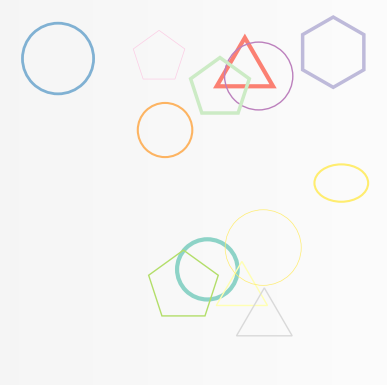[{"shape": "circle", "thickness": 3, "radius": 0.39, "center": [0.535, 0.3]}, {"shape": "triangle", "thickness": 1, "radius": 0.38, "center": [0.624, 0.245]}, {"shape": "hexagon", "thickness": 2.5, "radius": 0.46, "center": [0.86, 0.864]}, {"shape": "triangle", "thickness": 3, "radius": 0.42, "center": [0.632, 0.818]}, {"shape": "circle", "thickness": 2, "radius": 0.46, "center": [0.15, 0.848]}, {"shape": "circle", "thickness": 1.5, "radius": 0.35, "center": [0.426, 0.662]}, {"shape": "pentagon", "thickness": 1, "radius": 0.47, "center": [0.473, 0.256]}, {"shape": "pentagon", "thickness": 0.5, "radius": 0.35, "center": [0.41, 0.851]}, {"shape": "triangle", "thickness": 1, "radius": 0.41, "center": [0.682, 0.169]}, {"shape": "circle", "thickness": 1, "radius": 0.44, "center": [0.668, 0.803]}, {"shape": "pentagon", "thickness": 2.5, "radius": 0.4, "center": [0.568, 0.771]}, {"shape": "oval", "thickness": 1.5, "radius": 0.35, "center": [0.881, 0.525]}, {"shape": "circle", "thickness": 0.5, "radius": 0.49, "center": [0.679, 0.357]}]